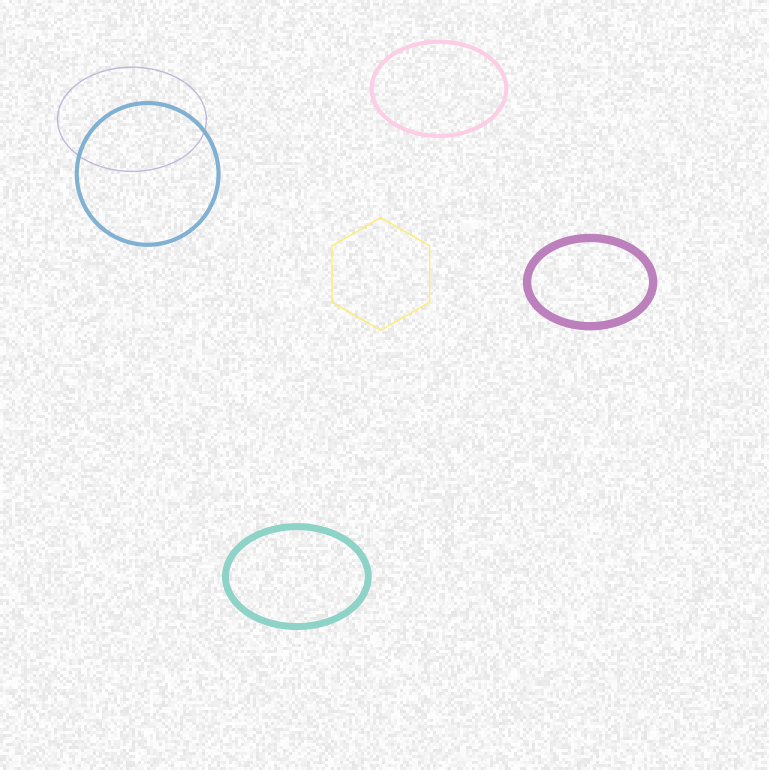[{"shape": "oval", "thickness": 2.5, "radius": 0.46, "center": [0.386, 0.251]}, {"shape": "oval", "thickness": 0.5, "radius": 0.48, "center": [0.171, 0.845]}, {"shape": "circle", "thickness": 1.5, "radius": 0.46, "center": [0.192, 0.774]}, {"shape": "oval", "thickness": 1.5, "radius": 0.44, "center": [0.57, 0.885]}, {"shape": "oval", "thickness": 3, "radius": 0.41, "center": [0.766, 0.634]}, {"shape": "hexagon", "thickness": 0.5, "radius": 0.37, "center": [0.495, 0.644]}]